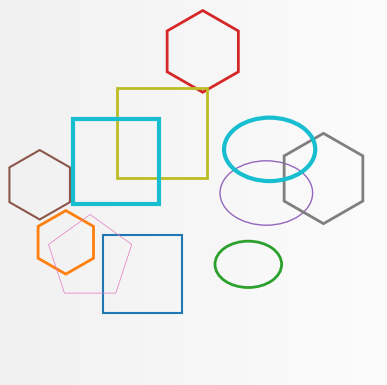[{"shape": "square", "thickness": 1.5, "radius": 0.51, "center": [0.368, 0.288]}, {"shape": "hexagon", "thickness": 2, "radius": 0.41, "center": [0.17, 0.371]}, {"shape": "oval", "thickness": 2, "radius": 0.43, "center": [0.641, 0.313]}, {"shape": "hexagon", "thickness": 2, "radius": 0.53, "center": [0.523, 0.867]}, {"shape": "oval", "thickness": 1, "radius": 0.6, "center": [0.687, 0.499]}, {"shape": "hexagon", "thickness": 1.5, "radius": 0.45, "center": [0.102, 0.52]}, {"shape": "pentagon", "thickness": 0.5, "radius": 0.56, "center": [0.233, 0.33]}, {"shape": "hexagon", "thickness": 2, "radius": 0.59, "center": [0.835, 0.536]}, {"shape": "square", "thickness": 2, "radius": 0.58, "center": [0.418, 0.654]}, {"shape": "square", "thickness": 3, "radius": 0.55, "center": [0.3, 0.581]}, {"shape": "oval", "thickness": 3, "radius": 0.59, "center": [0.696, 0.612]}]